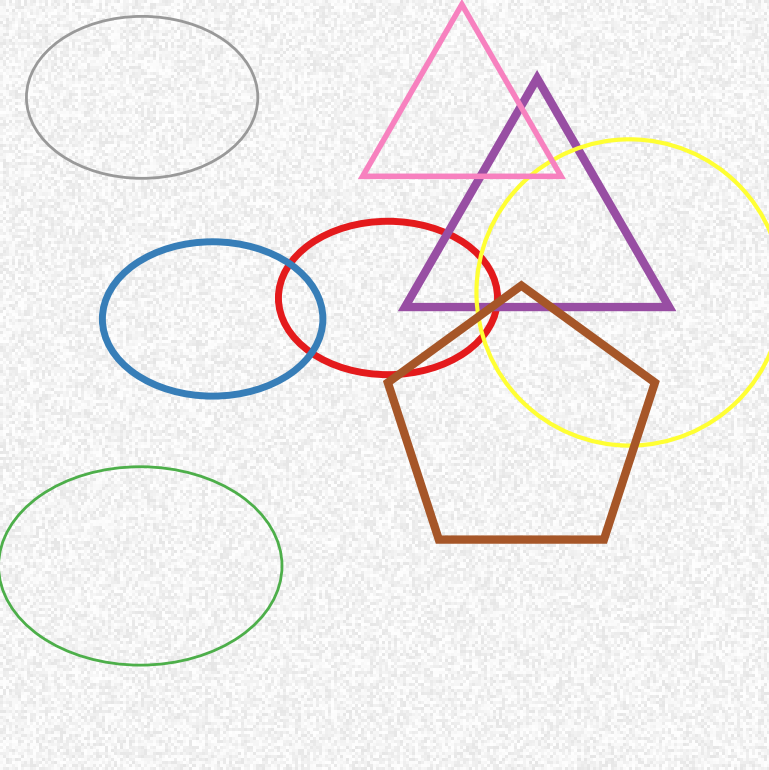[{"shape": "oval", "thickness": 2.5, "radius": 0.71, "center": [0.504, 0.613]}, {"shape": "oval", "thickness": 2.5, "radius": 0.72, "center": [0.276, 0.586]}, {"shape": "oval", "thickness": 1, "radius": 0.92, "center": [0.182, 0.265]}, {"shape": "triangle", "thickness": 3, "radius": 0.99, "center": [0.698, 0.7]}, {"shape": "circle", "thickness": 1.5, "radius": 0.99, "center": [0.818, 0.62]}, {"shape": "pentagon", "thickness": 3, "radius": 0.91, "center": [0.677, 0.447]}, {"shape": "triangle", "thickness": 2, "radius": 0.74, "center": [0.6, 0.845]}, {"shape": "oval", "thickness": 1, "radius": 0.75, "center": [0.185, 0.874]}]